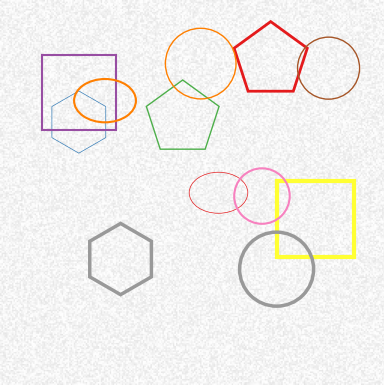[{"shape": "pentagon", "thickness": 2, "radius": 0.5, "center": [0.703, 0.844]}, {"shape": "oval", "thickness": 0.5, "radius": 0.38, "center": [0.568, 0.499]}, {"shape": "hexagon", "thickness": 0.5, "radius": 0.4, "center": [0.205, 0.683]}, {"shape": "pentagon", "thickness": 1, "radius": 0.5, "center": [0.475, 0.693]}, {"shape": "square", "thickness": 1.5, "radius": 0.49, "center": [0.205, 0.759]}, {"shape": "oval", "thickness": 1.5, "radius": 0.4, "center": [0.273, 0.739]}, {"shape": "circle", "thickness": 1, "radius": 0.46, "center": [0.521, 0.835]}, {"shape": "square", "thickness": 3, "radius": 0.49, "center": [0.819, 0.43]}, {"shape": "circle", "thickness": 1, "radius": 0.4, "center": [0.853, 0.823]}, {"shape": "circle", "thickness": 1.5, "radius": 0.36, "center": [0.68, 0.491]}, {"shape": "hexagon", "thickness": 2.5, "radius": 0.46, "center": [0.313, 0.327]}, {"shape": "circle", "thickness": 2.5, "radius": 0.48, "center": [0.718, 0.301]}]